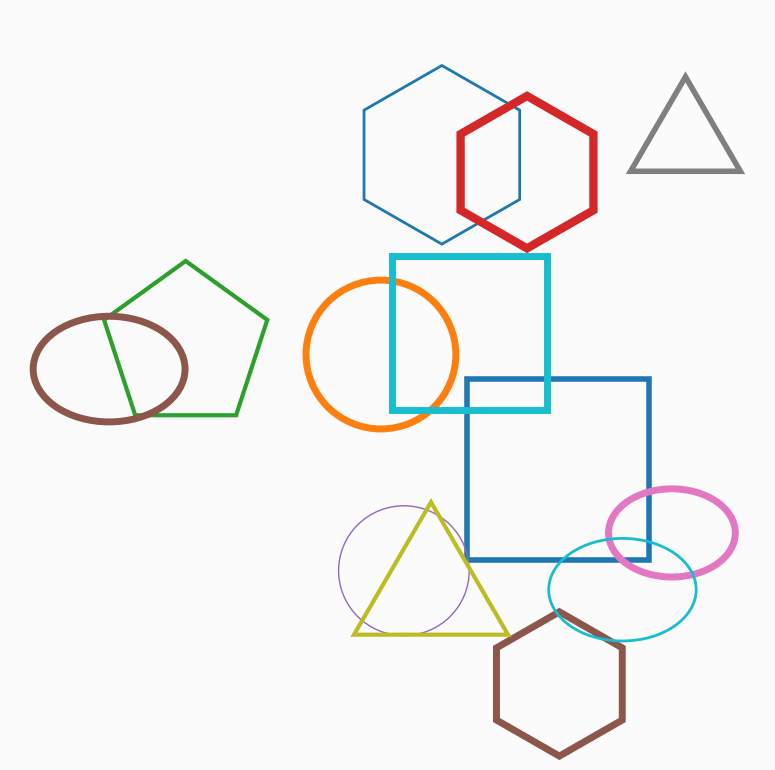[{"shape": "hexagon", "thickness": 1, "radius": 0.58, "center": [0.57, 0.799]}, {"shape": "square", "thickness": 2, "radius": 0.59, "center": [0.72, 0.391]}, {"shape": "circle", "thickness": 2.5, "radius": 0.48, "center": [0.492, 0.54]}, {"shape": "pentagon", "thickness": 1.5, "radius": 0.55, "center": [0.24, 0.55]}, {"shape": "hexagon", "thickness": 3, "radius": 0.49, "center": [0.68, 0.776]}, {"shape": "circle", "thickness": 0.5, "radius": 0.42, "center": [0.521, 0.259]}, {"shape": "oval", "thickness": 2.5, "radius": 0.49, "center": [0.141, 0.521]}, {"shape": "hexagon", "thickness": 2.5, "radius": 0.47, "center": [0.722, 0.112]}, {"shape": "oval", "thickness": 2.5, "radius": 0.41, "center": [0.867, 0.308]}, {"shape": "triangle", "thickness": 2, "radius": 0.41, "center": [0.884, 0.818]}, {"shape": "triangle", "thickness": 1.5, "radius": 0.57, "center": [0.556, 0.233]}, {"shape": "oval", "thickness": 1, "radius": 0.48, "center": [0.803, 0.234]}, {"shape": "square", "thickness": 2.5, "radius": 0.5, "center": [0.606, 0.567]}]